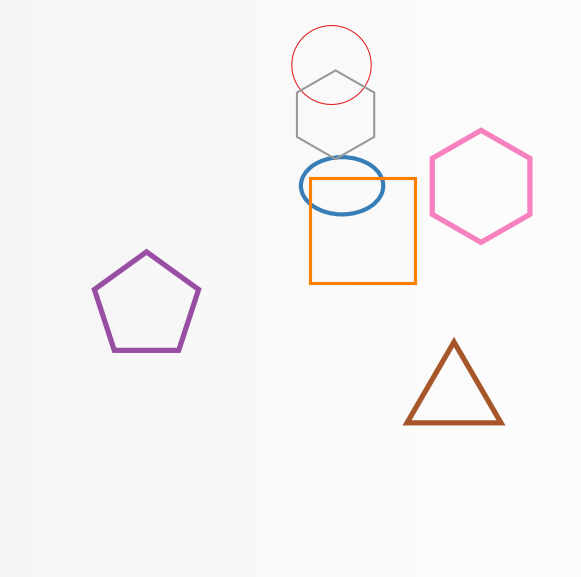[{"shape": "circle", "thickness": 0.5, "radius": 0.34, "center": [0.57, 0.887]}, {"shape": "oval", "thickness": 2, "radius": 0.35, "center": [0.589, 0.677]}, {"shape": "pentagon", "thickness": 2.5, "radius": 0.47, "center": [0.252, 0.469]}, {"shape": "square", "thickness": 1.5, "radius": 0.45, "center": [0.624, 0.6]}, {"shape": "triangle", "thickness": 2.5, "radius": 0.47, "center": [0.781, 0.314]}, {"shape": "hexagon", "thickness": 2.5, "radius": 0.49, "center": [0.828, 0.676]}, {"shape": "hexagon", "thickness": 1, "radius": 0.38, "center": [0.577, 0.8]}]